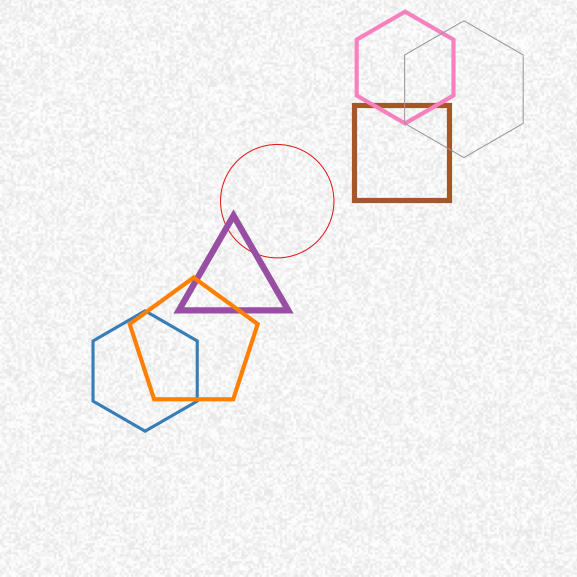[{"shape": "circle", "thickness": 0.5, "radius": 0.49, "center": [0.48, 0.651]}, {"shape": "hexagon", "thickness": 1.5, "radius": 0.52, "center": [0.251, 0.357]}, {"shape": "triangle", "thickness": 3, "radius": 0.55, "center": [0.404, 0.516]}, {"shape": "pentagon", "thickness": 2, "radius": 0.58, "center": [0.335, 0.402]}, {"shape": "square", "thickness": 2.5, "radius": 0.41, "center": [0.695, 0.735]}, {"shape": "hexagon", "thickness": 2, "radius": 0.48, "center": [0.701, 0.882]}, {"shape": "hexagon", "thickness": 0.5, "radius": 0.59, "center": [0.803, 0.845]}]